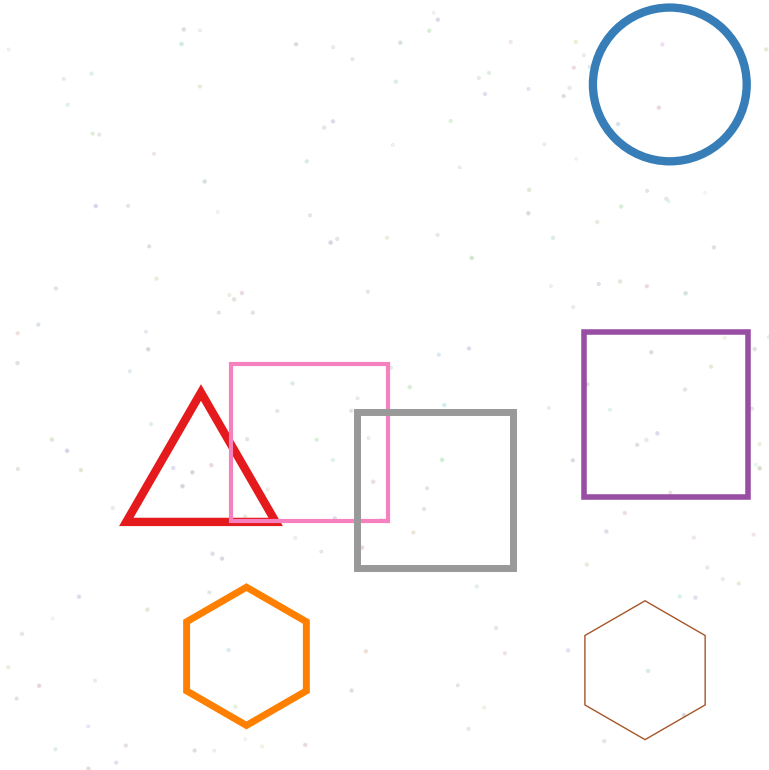[{"shape": "triangle", "thickness": 3, "radius": 0.56, "center": [0.261, 0.378]}, {"shape": "circle", "thickness": 3, "radius": 0.5, "center": [0.87, 0.89]}, {"shape": "square", "thickness": 2, "radius": 0.53, "center": [0.865, 0.462]}, {"shape": "hexagon", "thickness": 2.5, "radius": 0.45, "center": [0.32, 0.148]}, {"shape": "hexagon", "thickness": 0.5, "radius": 0.45, "center": [0.838, 0.13]}, {"shape": "square", "thickness": 1.5, "radius": 0.51, "center": [0.402, 0.425]}, {"shape": "square", "thickness": 2.5, "radius": 0.51, "center": [0.564, 0.364]}]